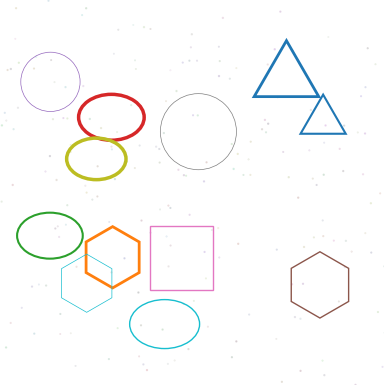[{"shape": "triangle", "thickness": 2, "radius": 0.48, "center": [0.744, 0.797]}, {"shape": "triangle", "thickness": 1.5, "radius": 0.34, "center": [0.839, 0.686]}, {"shape": "hexagon", "thickness": 2, "radius": 0.4, "center": [0.293, 0.332]}, {"shape": "oval", "thickness": 1.5, "radius": 0.43, "center": [0.13, 0.388]}, {"shape": "oval", "thickness": 2.5, "radius": 0.43, "center": [0.289, 0.695]}, {"shape": "circle", "thickness": 0.5, "radius": 0.39, "center": [0.131, 0.787]}, {"shape": "hexagon", "thickness": 1, "radius": 0.43, "center": [0.831, 0.26]}, {"shape": "square", "thickness": 1, "radius": 0.41, "center": [0.472, 0.329]}, {"shape": "circle", "thickness": 0.5, "radius": 0.49, "center": [0.515, 0.658]}, {"shape": "oval", "thickness": 2.5, "radius": 0.39, "center": [0.25, 0.587]}, {"shape": "hexagon", "thickness": 0.5, "radius": 0.38, "center": [0.225, 0.264]}, {"shape": "oval", "thickness": 1, "radius": 0.45, "center": [0.428, 0.158]}]